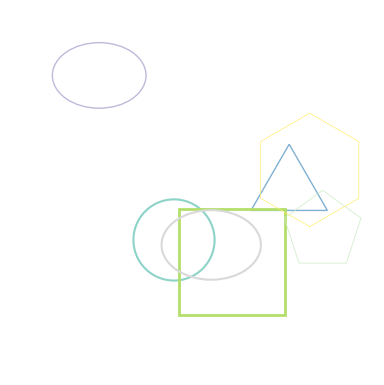[{"shape": "circle", "thickness": 1.5, "radius": 0.53, "center": [0.452, 0.377]}, {"shape": "oval", "thickness": 1, "radius": 0.61, "center": [0.258, 0.804]}, {"shape": "triangle", "thickness": 1, "radius": 0.57, "center": [0.751, 0.511]}, {"shape": "square", "thickness": 2, "radius": 0.69, "center": [0.602, 0.319]}, {"shape": "oval", "thickness": 1.5, "radius": 0.65, "center": [0.549, 0.364]}, {"shape": "pentagon", "thickness": 0.5, "radius": 0.52, "center": [0.838, 0.401]}, {"shape": "hexagon", "thickness": 0.5, "radius": 0.74, "center": [0.804, 0.559]}]